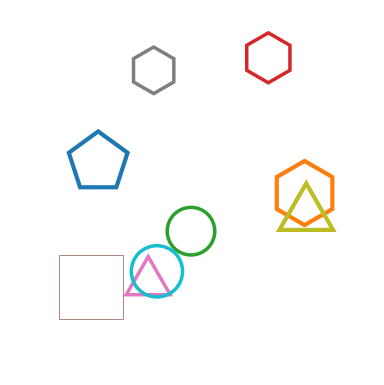[{"shape": "pentagon", "thickness": 3, "radius": 0.4, "center": [0.255, 0.578]}, {"shape": "hexagon", "thickness": 3, "radius": 0.42, "center": [0.791, 0.499]}, {"shape": "circle", "thickness": 2.5, "radius": 0.31, "center": [0.496, 0.4]}, {"shape": "hexagon", "thickness": 2.5, "radius": 0.32, "center": [0.697, 0.85]}, {"shape": "square", "thickness": 0.5, "radius": 0.42, "center": [0.235, 0.254]}, {"shape": "triangle", "thickness": 2.5, "radius": 0.33, "center": [0.385, 0.267]}, {"shape": "hexagon", "thickness": 2.5, "radius": 0.3, "center": [0.399, 0.817]}, {"shape": "triangle", "thickness": 3, "radius": 0.4, "center": [0.795, 0.443]}, {"shape": "circle", "thickness": 2.5, "radius": 0.33, "center": [0.408, 0.295]}]